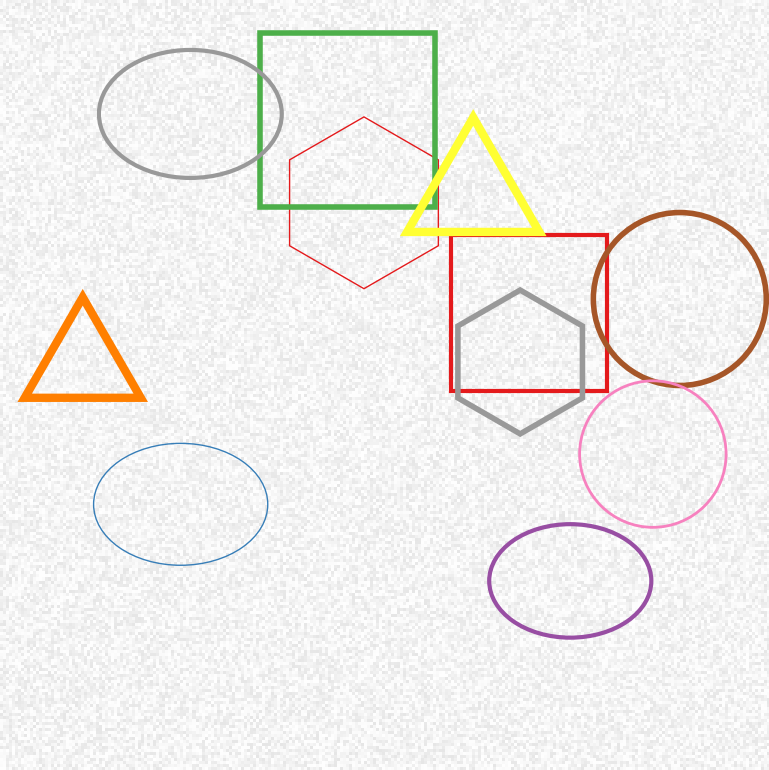[{"shape": "square", "thickness": 1.5, "radius": 0.51, "center": [0.687, 0.593]}, {"shape": "hexagon", "thickness": 0.5, "radius": 0.56, "center": [0.473, 0.737]}, {"shape": "oval", "thickness": 0.5, "radius": 0.57, "center": [0.235, 0.345]}, {"shape": "square", "thickness": 2, "radius": 0.57, "center": [0.451, 0.844]}, {"shape": "oval", "thickness": 1.5, "radius": 0.53, "center": [0.741, 0.246]}, {"shape": "triangle", "thickness": 3, "radius": 0.44, "center": [0.107, 0.527]}, {"shape": "triangle", "thickness": 3, "radius": 0.5, "center": [0.615, 0.748]}, {"shape": "circle", "thickness": 2, "radius": 0.56, "center": [0.883, 0.612]}, {"shape": "circle", "thickness": 1, "radius": 0.48, "center": [0.848, 0.41]}, {"shape": "hexagon", "thickness": 2, "radius": 0.47, "center": [0.676, 0.53]}, {"shape": "oval", "thickness": 1.5, "radius": 0.59, "center": [0.247, 0.852]}]